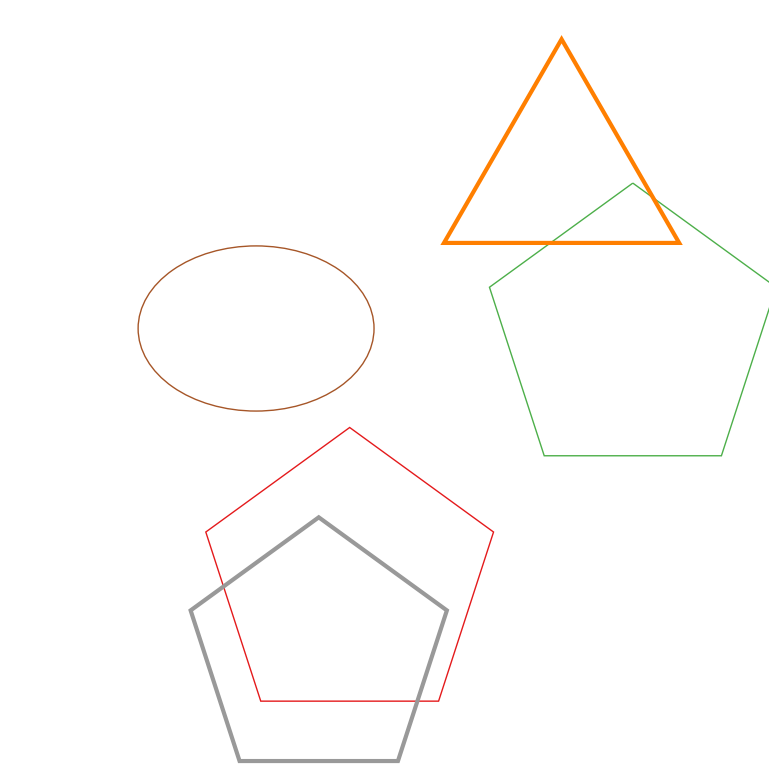[{"shape": "pentagon", "thickness": 0.5, "radius": 0.98, "center": [0.454, 0.248]}, {"shape": "pentagon", "thickness": 0.5, "radius": 0.98, "center": [0.822, 0.566]}, {"shape": "triangle", "thickness": 1.5, "radius": 0.88, "center": [0.729, 0.773]}, {"shape": "oval", "thickness": 0.5, "radius": 0.77, "center": [0.333, 0.573]}, {"shape": "pentagon", "thickness": 1.5, "radius": 0.87, "center": [0.414, 0.153]}]